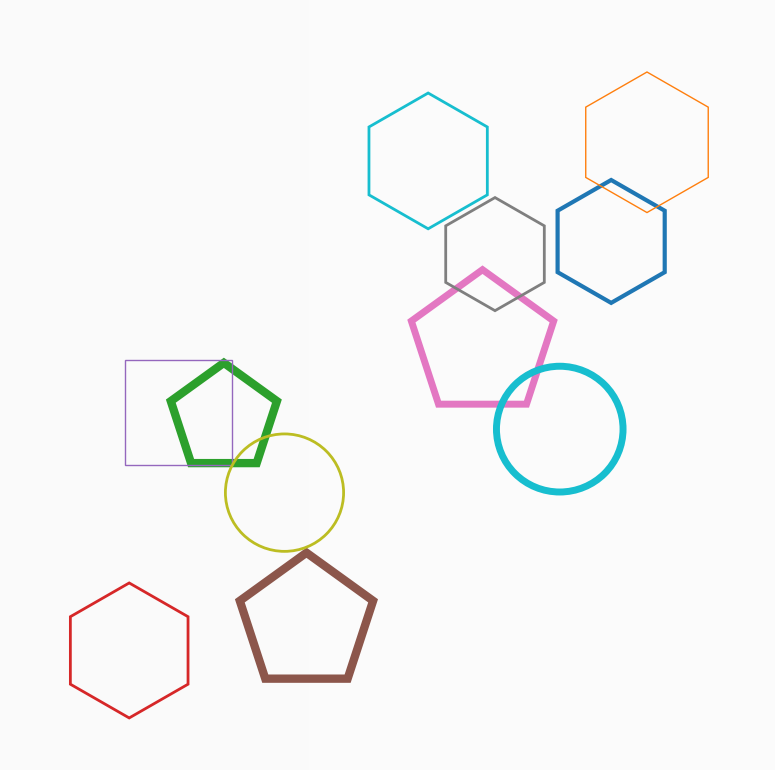[{"shape": "hexagon", "thickness": 1.5, "radius": 0.4, "center": [0.789, 0.686]}, {"shape": "hexagon", "thickness": 0.5, "radius": 0.46, "center": [0.835, 0.815]}, {"shape": "pentagon", "thickness": 3, "radius": 0.36, "center": [0.289, 0.457]}, {"shape": "hexagon", "thickness": 1, "radius": 0.44, "center": [0.167, 0.155]}, {"shape": "square", "thickness": 0.5, "radius": 0.34, "center": [0.23, 0.464]}, {"shape": "pentagon", "thickness": 3, "radius": 0.45, "center": [0.395, 0.192]}, {"shape": "pentagon", "thickness": 2.5, "radius": 0.48, "center": [0.623, 0.553]}, {"shape": "hexagon", "thickness": 1, "radius": 0.37, "center": [0.639, 0.67]}, {"shape": "circle", "thickness": 1, "radius": 0.38, "center": [0.367, 0.36]}, {"shape": "hexagon", "thickness": 1, "radius": 0.44, "center": [0.552, 0.791]}, {"shape": "circle", "thickness": 2.5, "radius": 0.41, "center": [0.722, 0.443]}]